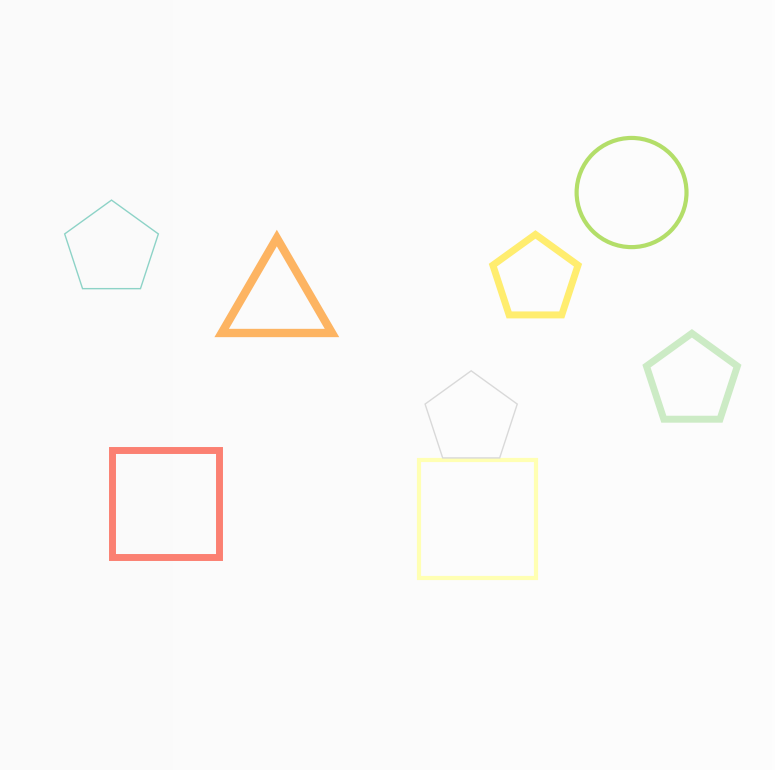[{"shape": "pentagon", "thickness": 0.5, "radius": 0.32, "center": [0.144, 0.677]}, {"shape": "square", "thickness": 1.5, "radius": 0.38, "center": [0.616, 0.326]}, {"shape": "square", "thickness": 2.5, "radius": 0.35, "center": [0.214, 0.346]}, {"shape": "triangle", "thickness": 3, "radius": 0.41, "center": [0.357, 0.609]}, {"shape": "circle", "thickness": 1.5, "radius": 0.35, "center": [0.815, 0.75]}, {"shape": "pentagon", "thickness": 0.5, "radius": 0.31, "center": [0.608, 0.456]}, {"shape": "pentagon", "thickness": 2.5, "radius": 0.31, "center": [0.893, 0.505]}, {"shape": "pentagon", "thickness": 2.5, "radius": 0.29, "center": [0.691, 0.638]}]